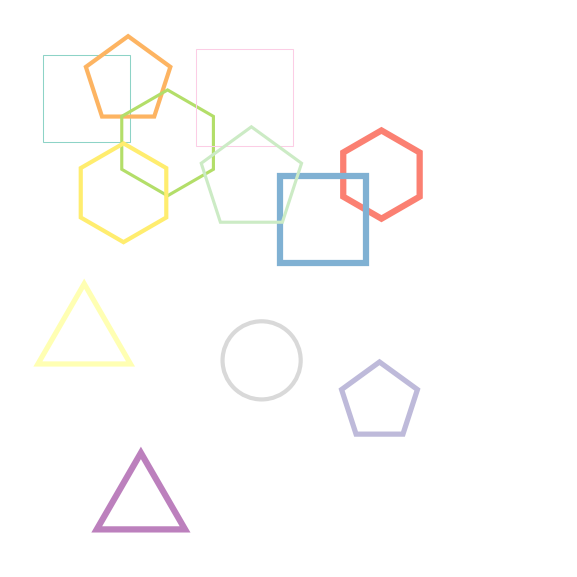[{"shape": "square", "thickness": 0.5, "radius": 0.38, "center": [0.15, 0.828]}, {"shape": "triangle", "thickness": 2.5, "radius": 0.46, "center": [0.146, 0.415]}, {"shape": "pentagon", "thickness": 2.5, "radius": 0.35, "center": [0.657, 0.303]}, {"shape": "hexagon", "thickness": 3, "radius": 0.38, "center": [0.661, 0.697]}, {"shape": "square", "thickness": 3, "radius": 0.37, "center": [0.559, 0.619]}, {"shape": "pentagon", "thickness": 2, "radius": 0.38, "center": [0.222, 0.86]}, {"shape": "hexagon", "thickness": 1.5, "radius": 0.46, "center": [0.29, 0.752]}, {"shape": "square", "thickness": 0.5, "radius": 0.42, "center": [0.424, 0.831]}, {"shape": "circle", "thickness": 2, "radius": 0.34, "center": [0.453, 0.375]}, {"shape": "triangle", "thickness": 3, "radius": 0.44, "center": [0.244, 0.127]}, {"shape": "pentagon", "thickness": 1.5, "radius": 0.46, "center": [0.435, 0.688]}, {"shape": "hexagon", "thickness": 2, "radius": 0.43, "center": [0.214, 0.665]}]